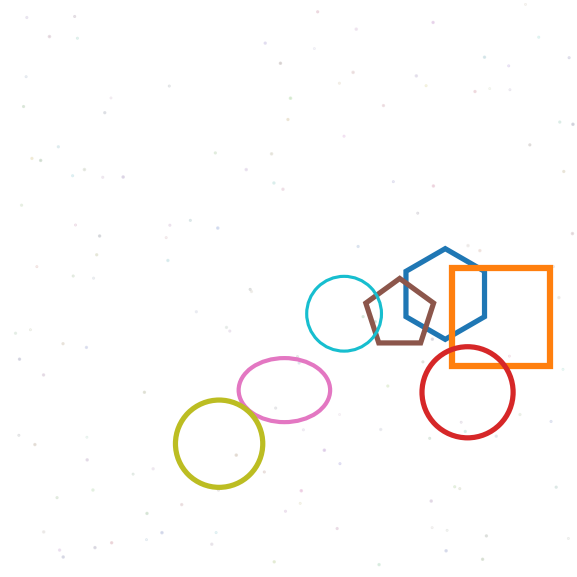[{"shape": "hexagon", "thickness": 2.5, "radius": 0.39, "center": [0.771, 0.49]}, {"shape": "square", "thickness": 3, "radius": 0.43, "center": [0.868, 0.451]}, {"shape": "circle", "thickness": 2.5, "radius": 0.39, "center": [0.81, 0.32]}, {"shape": "pentagon", "thickness": 2.5, "radius": 0.31, "center": [0.692, 0.455]}, {"shape": "oval", "thickness": 2, "radius": 0.4, "center": [0.492, 0.324]}, {"shape": "circle", "thickness": 2.5, "radius": 0.38, "center": [0.379, 0.231]}, {"shape": "circle", "thickness": 1.5, "radius": 0.32, "center": [0.596, 0.456]}]